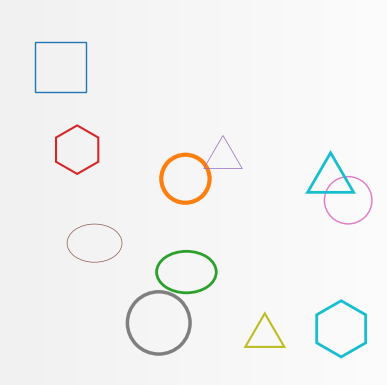[{"shape": "square", "thickness": 1, "radius": 0.33, "center": [0.156, 0.826]}, {"shape": "circle", "thickness": 3, "radius": 0.31, "center": [0.479, 0.536]}, {"shape": "oval", "thickness": 2, "radius": 0.38, "center": [0.481, 0.293]}, {"shape": "hexagon", "thickness": 1.5, "radius": 0.31, "center": [0.199, 0.611]}, {"shape": "triangle", "thickness": 0.5, "radius": 0.29, "center": [0.576, 0.591]}, {"shape": "oval", "thickness": 0.5, "radius": 0.35, "center": [0.244, 0.368]}, {"shape": "circle", "thickness": 1, "radius": 0.31, "center": [0.899, 0.48]}, {"shape": "circle", "thickness": 2.5, "radius": 0.4, "center": [0.41, 0.161]}, {"shape": "triangle", "thickness": 1.5, "radius": 0.29, "center": [0.683, 0.128]}, {"shape": "hexagon", "thickness": 2, "radius": 0.36, "center": [0.88, 0.146]}, {"shape": "triangle", "thickness": 2, "radius": 0.34, "center": [0.853, 0.535]}]